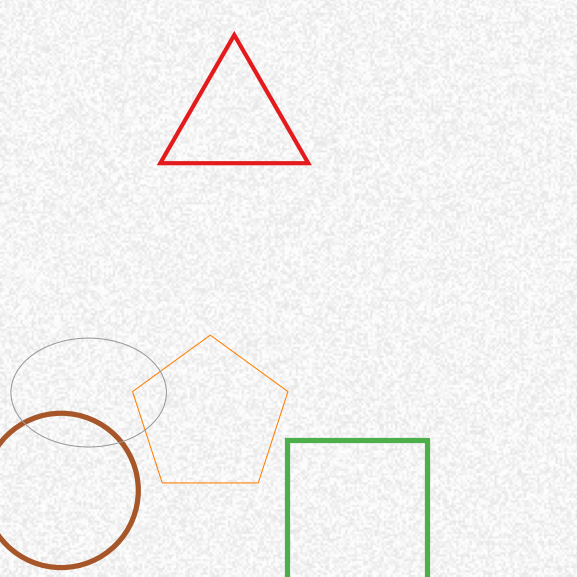[{"shape": "triangle", "thickness": 2, "radius": 0.74, "center": [0.406, 0.791]}, {"shape": "square", "thickness": 2.5, "radius": 0.61, "center": [0.618, 0.115]}, {"shape": "pentagon", "thickness": 0.5, "radius": 0.71, "center": [0.364, 0.277]}, {"shape": "circle", "thickness": 2.5, "radius": 0.67, "center": [0.106, 0.15]}, {"shape": "oval", "thickness": 0.5, "radius": 0.67, "center": [0.154, 0.319]}]